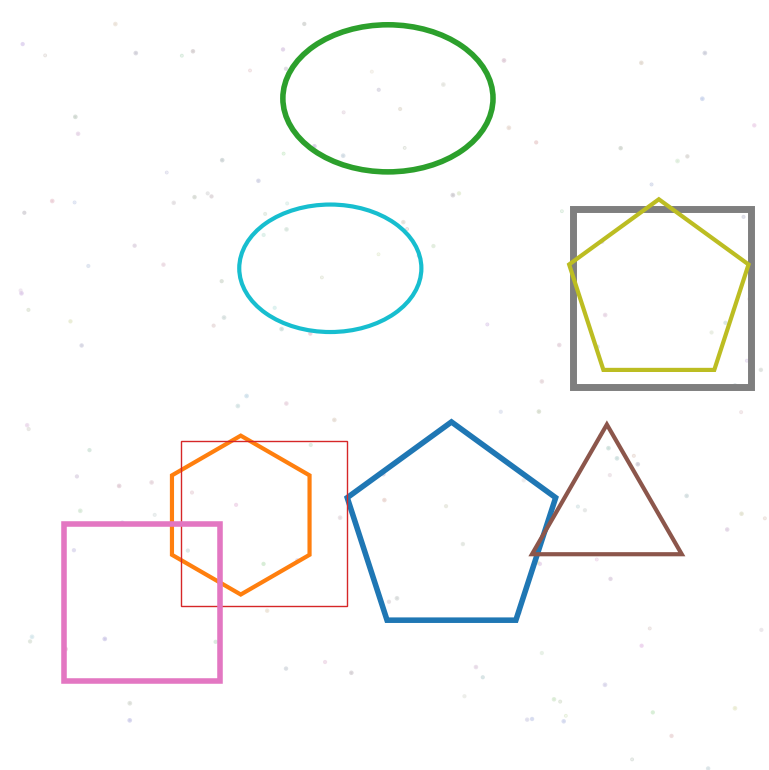[{"shape": "pentagon", "thickness": 2, "radius": 0.71, "center": [0.586, 0.31]}, {"shape": "hexagon", "thickness": 1.5, "radius": 0.52, "center": [0.313, 0.331]}, {"shape": "oval", "thickness": 2, "radius": 0.68, "center": [0.504, 0.872]}, {"shape": "square", "thickness": 0.5, "radius": 0.54, "center": [0.343, 0.32]}, {"shape": "triangle", "thickness": 1.5, "radius": 0.56, "center": [0.788, 0.336]}, {"shape": "square", "thickness": 2, "radius": 0.51, "center": [0.185, 0.218]}, {"shape": "square", "thickness": 2.5, "radius": 0.58, "center": [0.86, 0.613]}, {"shape": "pentagon", "thickness": 1.5, "radius": 0.61, "center": [0.856, 0.619]}, {"shape": "oval", "thickness": 1.5, "radius": 0.59, "center": [0.429, 0.652]}]